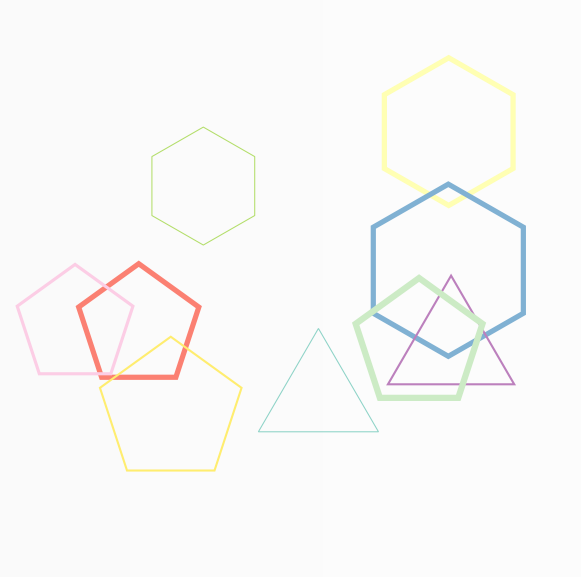[{"shape": "triangle", "thickness": 0.5, "radius": 0.6, "center": [0.548, 0.311]}, {"shape": "hexagon", "thickness": 2.5, "radius": 0.64, "center": [0.772, 0.771]}, {"shape": "pentagon", "thickness": 2.5, "radius": 0.54, "center": [0.239, 0.434]}, {"shape": "hexagon", "thickness": 2.5, "radius": 0.75, "center": [0.771, 0.531]}, {"shape": "hexagon", "thickness": 0.5, "radius": 0.51, "center": [0.35, 0.677]}, {"shape": "pentagon", "thickness": 1.5, "radius": 0.52, "center": [0.129, 0.437]}, {"shape": "triangle", "thickness": 1, "radius": 0.63, "center": [0.776, 0.396]}, {"shape": "pentagon", "thickness": 3, "radius": 0.57, "center": [0.721, 0.403]}, {"shape": "pentagon", "thickness": 1, "radius": 0.64, "center": [0.294, 0.288]}]